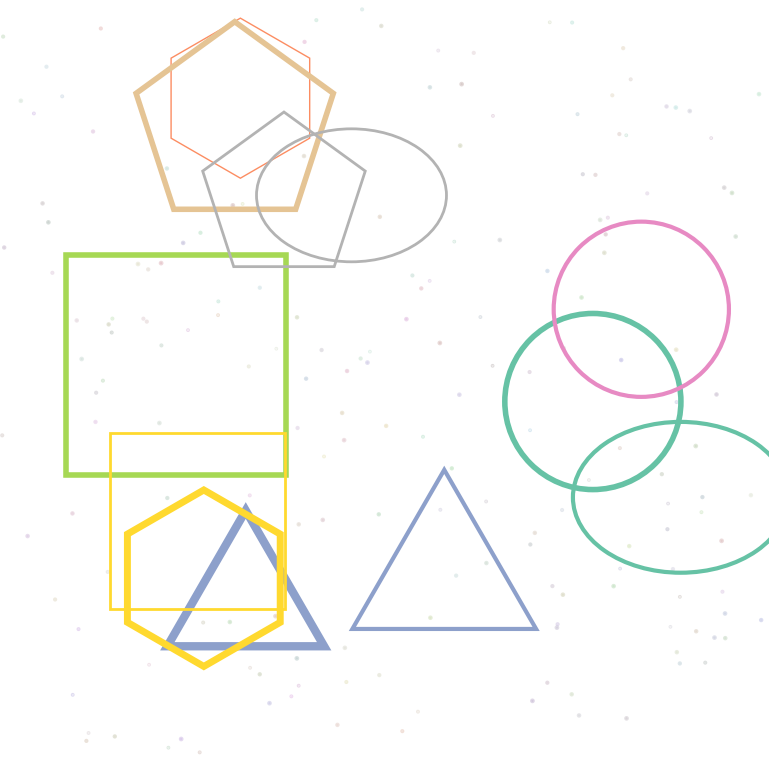[{"shape": "oval", "thickness": 1.5, "radius": 0.7, "center": [0.884, 0.354]}, {"shape": "circle", "thickness": 2, "radius": 0.57, "center": [0.77, 0.479]}, {"shape": "hexagon", "thickness": 0.5, "radius": 0.52, "center": [0.312, 0.873]}, {"shape": "triangle", "thickness": 1.5, "radius": 0.69, "center": [0.577, 0.252]}, {"shape": "triangle", "thickness": 3, "radius": 0.59, "center": [0.319, 0.219]}, {"shape": "circle", "thickness": 1.5, "radius": 0.57, "center": [0.833, 0.598]}, {"shape": "square", "thickness": 2, "radius": 0.71, "center": [0.229, 0.526]}, {"shape": "square", "thickness": 1, "radius": 0.57, "center": [0.256, 0.323]}, {"shape": "hexagon", "thickness": 2.5, "radius": 0.57, "center": [0.265, 0.249]}, {"shape": "pentagon", "thickness": 2, "radius": 0.67, "center": [0.305, 0.837]}, {"shape": "pentagon", "thickness": 1, "radius": 0.56, "center": [0.369, 0.744]}, {"shape": "oval", "thickness": 1, "radius": 0.62, "center": [0.456, 0.746]}]